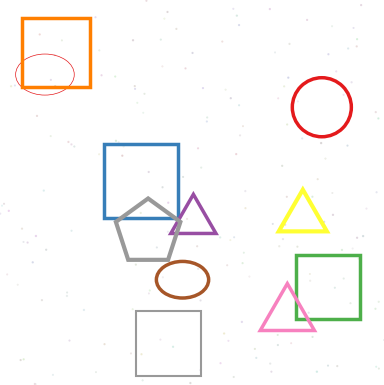[{"shape": "circle", "thickness": 2.5, "radius": 0.38, "center": [0.836, 0.721]}, {"shape": "oval", "thickness": 0.5, "radius": 0.38, "center": [0.117, 0.806]}, {"shape": "square", "thickness": 2.5, "radius": 0.48, "center": [0.366, 0.529]}, {"shape": "square", "thickness": 2.5, "radius": 0.42, "center": [0.852, 0.254]}, {"shape": "triangle", "thickness": 2.5, "radius": 0.34, "center": [0.502, 0.427]}, {"shape": "square", "thickness": 2.5, "radius": 0.44, "center": [0.146, 0.864]}, {"shape": "triangle", "thickness": 3, "radius": 0.36, "center": [0.787, 0.435]}, {"shape": "oval", "thickness": 2.5, "radius": 0.34, "center": [0.474, 0.273]}, {"shape": "triangle", "thickness": 2.5, "radius": 0.41, "center": [0.746, 0.182]}, {"shape": "pentagon", "thickness": 3, "radius": 0.44, "center": [0.385, 0.396]}, {"shape": "square", "thickness": 1.5, "radius": 0.42, "center": [0.438, 0.108]}]